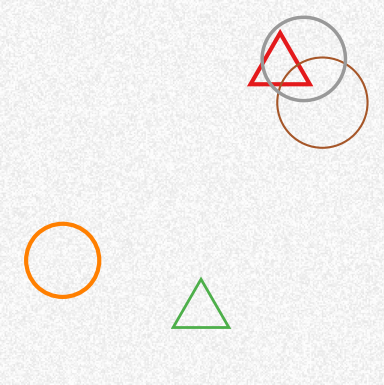[{"shape": "triangle", "thickness": 3, "radius": 0.44, "center": [0.728, 0.826]}, {"shape": "triangle", "thickness": 2, "radius": 0.42, "center": [0.522, 0.191]}, {"shape": "circle", "thickness": 3, "radius": 0.47, "center": [0.163, 0.324]}, {"shape": "circle", "thickness": 1.5, "radius": 0.59, "center": [0.837, 0.733]}, {"shape": "circle", "thickness": 2.5, "radius": 0.54, "center": [0.789, 0.847]}]